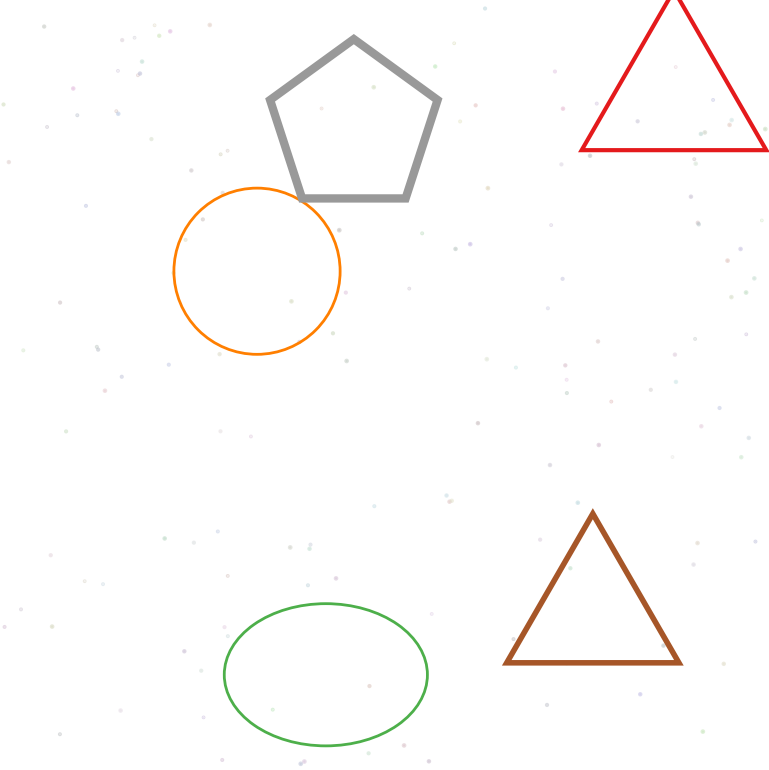[{"shape": "triangle", "thickness": 1.5, "radius": 0.69, "center": [0.875, 0.874]}, {"shape": "oval", "thickness": 1, "radius": 0.66, "center": [0.423, 0.124]}, {"shape": "circle", "thickness": 1, "radius": 0.54, "center": [0.334, 0.648]}, {"shape": "triangle", "thickness": 2, "radius": 0.65, "center": [0.77, 0.204]}, {"shape": "pentagon", "thickness": 3, "radius": 0.57, "center": [0.46, 0.835]}]